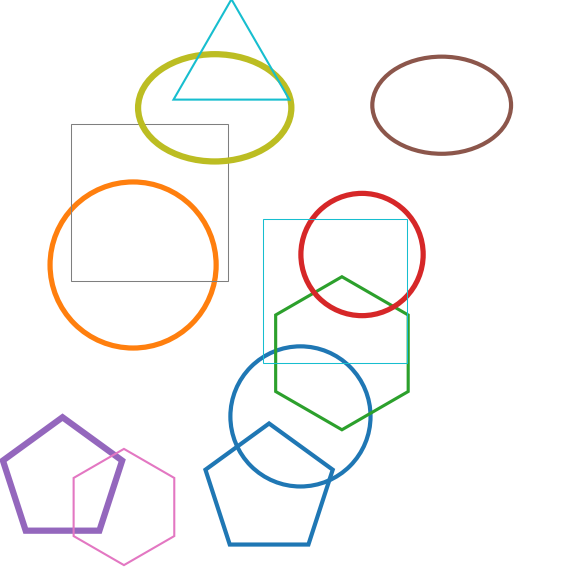[{"shape": "circle", "thickness": 2, "radius": 0.61, "center": [0.52, 0.278]}, {"shape": "pentagon", "thickness": 2, "radius": 0.58, "center": [0.466, 0.15]}, {"shape": "circle", "thickness": 2.5, "radius": 0.72, "center": [0.23, 0.54]}, {"shape": "hexagon", "thickness": 1.5, "radius": 0.66, "center": [0.592, 0.387]}, {"shape": "circle", "thickness": 2.5, "radius": 0.53, "center": [0.627, 0.558]}, {"shape": "pentagon", "thickness": 3, "radius": 0.54, "center": [0.108, 0.168]}, {"shape": "oval", "thickness": 2, "radius": 0.6, "center": [0.765, 0.817]}, {"shape": "hexagon", "thickness": 1, "radius": 0.5, "center": [0.215, 0.121]}, {"shape": "square", "thickness": 0.5, "radius": 0.68, "center": [0.259, 0.649]}, {"shape": "oval", "thickness": 3, "radius": 0.66, "center": [0.372, 0.812]}, {"shape": "square", "thickness": 0.5, "radius": 0.62, "center": [0.58, 0.495]}, {"shape": "triangle", "thickness": 1, "radius": 0.58, "center": [0.401, 0.885]}]